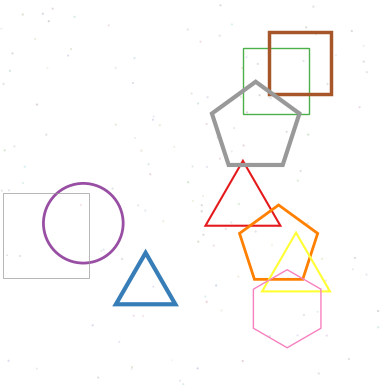[{"shape": "triangle", "thickness": 1.5, "radius": 0.56, "center": [0.631, 0.47]}, {"shape": "triangle", "thickness": 3, "radius": 0.45, "center": [0.378, 0.254]}, {"shape": "square", "thickness": 1, "radius": 0.43, "center": [0.718, 0.79]}, {"shape": "circle", "thickness": 2, "radius": 0.52, "center": [0.216, 0.42]}, {"shape": "pentagon", "thickness": 2, "radius": 0.53, "center": [0.724, 0.361]}, {"shape": "triangle", "thickness": 1.5, "radius": 0.51, "center": [0.769, 0.294]}, {"shape": "square", "thickness": 2.5, "radius": 0.4, "center": [0.78, 0.837]}, {"shape": "hexagon", "thickness": 1, "radius": 0.51, "center": [0.746, 0.198]}, {"shape": "square", "thickness": 0.5, "radius": 0.56, "center": [0.12, 0.389]}, {"shape": "pentagon", "thickness": 3, "radius": 0.6, "center": [0.664, 0.668]}]